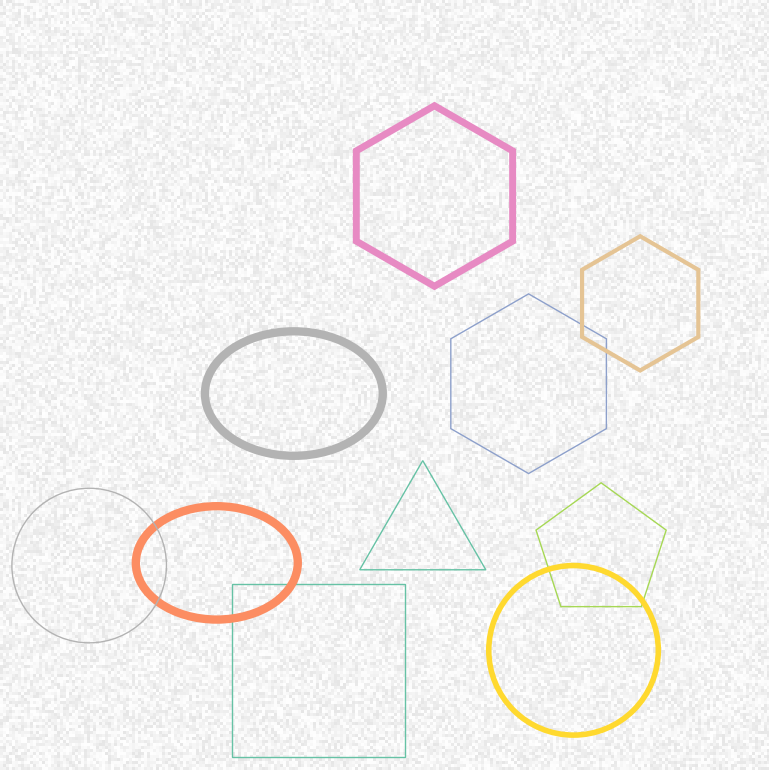[{"shape": "triangle", "thickness": 0.5, "radius": 0.47, "center": [0.549, 0.307]}, {"shape": "square", "thickness": 0.5, "radius": 0.56, "center": [0.414, 0.129]}, {"shape": "oval", "thickness": 3, "radius": 0.53, "center": [0.282, 0.269]}, {"shape": "hexagon", "thickness": 0.5, "radius": 0.58, "center": [0.686, 0.502]}, {"shape": "hexagon", "thickness": 2.5, "radius": 0.59, "center": [0.564, 0.745]}, {"shape": "pentagon", "thickness": 0.5, "radius": 0.44, "center": [0.781, 0.284]}, {"shape": "circle", "thickness": 2, "radius": 0.55, "center": [0.745, 0.155]}, {"shape": "hexagon", "thickness": 1.5, "radius": 0.44, "center": [0.831, 0.606]}, {"shape": "oval", "thickness": 3, "radius": 0.58, "center": [0.382, 0.489]}, {"shape": "circle", "thickness": 0.5, "radius": 0.5, "center": [0.116, 0.266]}]